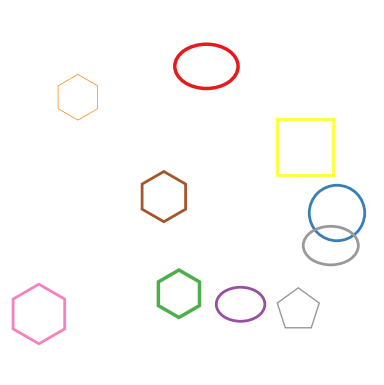[{"shape": "oval", "thickness": 2.5, "radius": 0.41, "center": [0.536, 0.828]}, {"shape": "circle", "thickness": 2, "radius": 0.36, "center": [0.875, 0.447]}, {"shape": "hexagon", "thickness": 2.5, "radius": 0.31, "center": [0.465, 0.237]}, {"shape": "oval", "thickness": 2, "radius": 0.32, "center": [0.625, 0.21]}, {"shape": "hexagon", "thickness": 0.5, "radius": 0.3, "center": [0.202, 0.747]}, {"shape": "square", "thickness": 2, "radius": 0.37, "center": [0.791, 0.619]}, {"shape": "hexagon", "thickness": 2, "radius": 0.33, "center": [0.426, 0.489]}, {"shape": "hexagon", "thickness": 2, "radius": 0.39, "center": [0.101, 0.184]}, {"shape": "oval", "thickness": 2, "radius": 0.36, "center": [0.859, 0.362]}, {"shape": "pentagon", "thickness": 1, "radius": 0.29, "center": [0.775, 0.195]}]